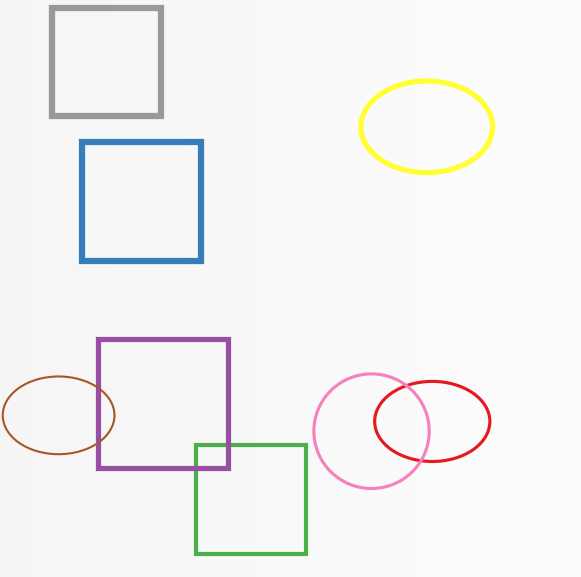[{"shape": "oval", "thickness": 1.5, "radius": 0.5, "center": [0.744, 0.269]}, {"shape": "square", "thickness": 3, "radius": 0.51, "center": [0.244, 0.651]}, {"shape": "square", "thickness": 2, "radius": 0.47, "center": [0.432, 0.134]}, {"shape": "square", "thickness": 2.5, "radius": 0.56, "center": [0.281, 0.3]}, {"shape": "oval", "thickness": 2.5, "radius": 0.57, "center": [0.734, 0.78]}, {"shape": "oval", "thickness": 1, "radius": 0.48, "center": [0.101, 0.28]}, {"shape": "circle", "thickness": 1.5, "radius": 0.5, "center": [0.639, 0.252]}, {"shape": "square", "thickness": 3, "radius": 0.47, "center": [0.183, 0.891]}]